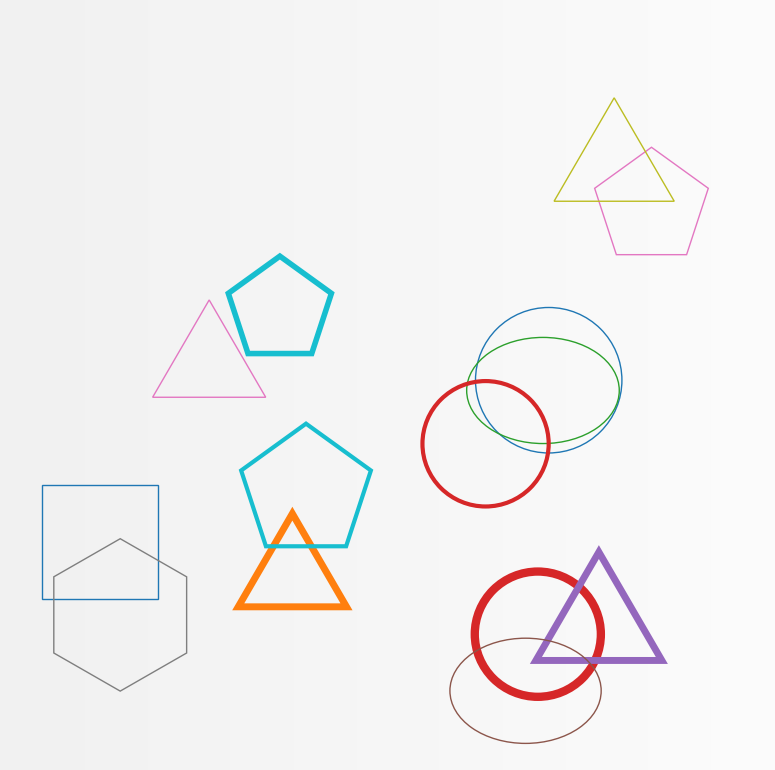[{"shape": "circle", "thickness": 0.5, "radius": 0.47, "center": [0.708, 0.506]}, {"shape": "square", "thickness": 0.5, "radius": 0.37, "center": [0.129, 0.296]}, {"shape": "triangle", "thickness": 2.5, "radius": 0.4, "center": [0.377, 0.252]}, {"shape": "oval", "thickness": 0.5, "radius": 0.49, "center": [0.701, 0.493]}, {"shape": "circle", "thickness": 1.5, "radius": 0.41, "center": [0.627, 0.424]}, {"shape": "circle", "thickness": 3, "radius": 0.41, "center": [0.694, 0.176]}, {"shape": "triangle", "thickness": 2.5, "radius": 0.47, "center": [0.773, 0.189]}, {"shape": "oval", "thickness": 0.5, "radius": 0.49, "center": [0.678, 0.103]}, {"shape": "pentagon", "thickness": 0.5, "radius": 0.39, "center": [0.841, 0.732]}, {"shape": "triangle", "thickness": 0.5, "radius": 0.42, "center": [0.27, 0.526]}, {"shape": "hexagon", "thickness": 0.5, "radius": 0.49, "center": [0.155, 0.201]}, {"shape": "triangle", "thickness": 0.5, "radius": 0.45, "center": [0.792, 0.783]}, {"shape": "pentagon", "thickness": 2, "radius": 0.35, "center": [0.361, 0.597]}, {"shape": "pentagon", "thickness": 1.5, "radius": 0.44, "center": [0.395, 0.362]}]